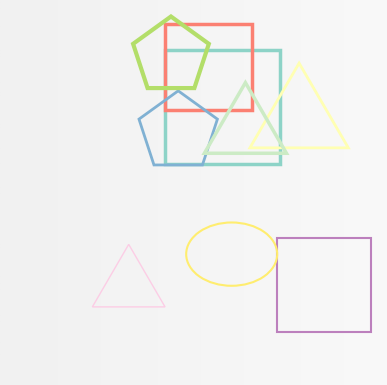[{"shape": "square", "thickness": 2.5, "radius": 0.74, "center": [0.573, 0.721]}, {"shape": "triangle", "thickness": 2, "radius": 0.73, "center": [0.772, 0.689]}, {"shape": "square", "thickness": 2.5, "radius": 0.56, "center": [0.538, 0.826]}, {"shape": "pentagon", "thickness": 2, "radius": 0.53, "center": [0.46, 0.658]}, {"shape": "pentagon", "thickness": 3, "radius": 0.51, "center": [0.441, 0.854]}, {"shape": "triangle", "thickness": 1, "radius": 0.54, "center": [0.332, 0.257]}, {"shape": "square", "thickness": 1.5, "radius": 0.61, "center": [0.836, 0.26]}, {"shape": "triangle", "thickness": 2.5, "radius": 0.61, "center": [0.633, 0.663]}, {"shape": "oval", "thickness": 1.5, "radius": 0.59, "center": [0.598, 0.34]}]